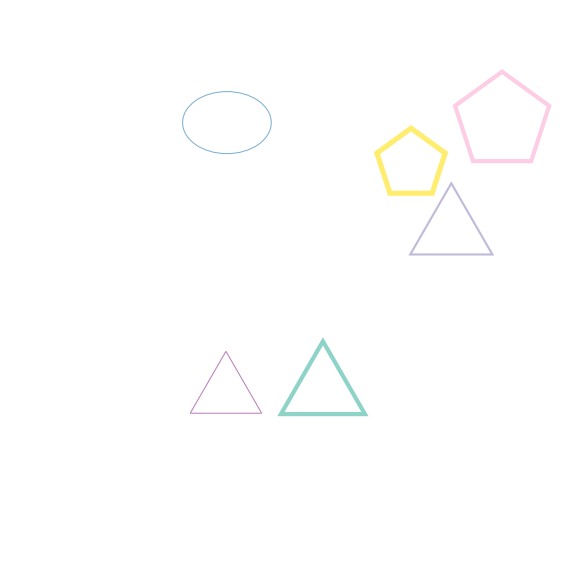[{"shape": "triangle", "thickness": 2, "radius": 0.42, "center": [0.559, 0.324]}, {"shape": "triangle", "thickness": 1, "radius": 0.41, "center": [0.782, 0.6]}, {"shape": "oval", "thickness": 0.5, "radius": 0.38, "center": [0.393, 0.787]}, {"shape": "pentagon", "thickness": 2, "radius": 0.43, "center": [0.869, 0.789]}, {"shape": "triangle", "thickness": 0.5, "radius": 0.36, "center": [0.391, 0.319]}, {"shape": "pentagon", "thickness": 2.5, "radius": 0.31, "center": [0.712, 0.715]}]